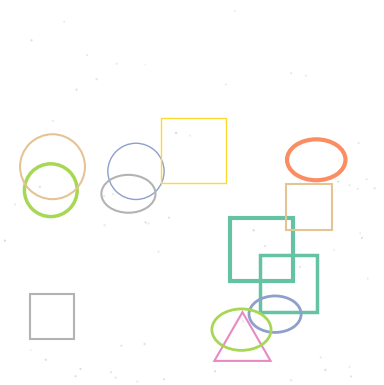[{"shape": "square", "thickness": 3, "radius": 0.41, "center": [0.68, 0.351]}, {"shape": "square", "thickness": 2.5, "radius": 0.37, "center": [0.749, 0.264]}, {"shape": "oval", "thickness": 3, "radius": 0.38, "center": [0.821, 0.585]}, {"shape": "circle", "thickness": 1, "radius": 0.37, "center": [0.353, 0.555]}, {"shape": "oval", "thickness": 2, "radius": 0.34, "center": [0.714, 0.184]}, {"shape": "triangle", "thickness": 1.5, "radius": 0.42, "center": [0.63, 0.105]}, {"shape": "oval", "thickness": 2, "radius": 0.38, "center": [0.627, 0.144]}, {"shape": "circle", "thickness": 2.5, "radius": 0.34, "center": [0.132, 0.506]}, {"shape": "square", "thickness": 1, "radius": 0.42, "center": [0.503, 0.608]}, {"shape": "square", "thickness": 1.5, "radius": 0.3, "center": [0.803, 0.462]}, {"shape": "circle", "thickness": 1.5, "radius": 0.42, "center": [0.136, 0.567]}, {"shape": "square", "thickness": 1.5, "radius": 0.29, "center": [0.135, 0.177]}, {"shape": "oval", "thickness": 1.5, "radius": 0.35, "center": [0.334, 0.497]}]